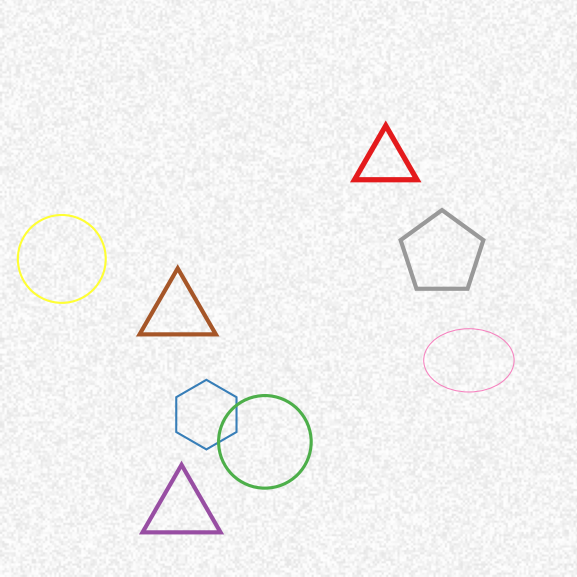[{"shape": "triangle", "thickness": 2.5, "radius": 0.31, "center": [0.668, 0.719]}, {"shape": "hexagon", "thickness": 1, "radius": 0.3, "center": [0.357, 0.281]}, {"shape": "circle", "thickness": 1.5, "radius": 0.4, "center": [0.459, 0.234]}, {"shape": "triangle", "thickness": 2, "radius": 0.39, "center": [0.314, 0.116]}, {"shape": "circle", "thickness": 1, "radius": 0.38, "center": [0.107, 0.551]}, {"shape": "triangle", "thickness": 2, "radius": 0.38, "center": [0.308, 0.458]}, {"shape": "oval", "thickness": 0.5, "radius": 0.39, "center": [0.812, 0.375]}, {"shape": "pentagon", "thickness": 2, "radius": 0.38, "center": [0.765, 0.56]}]